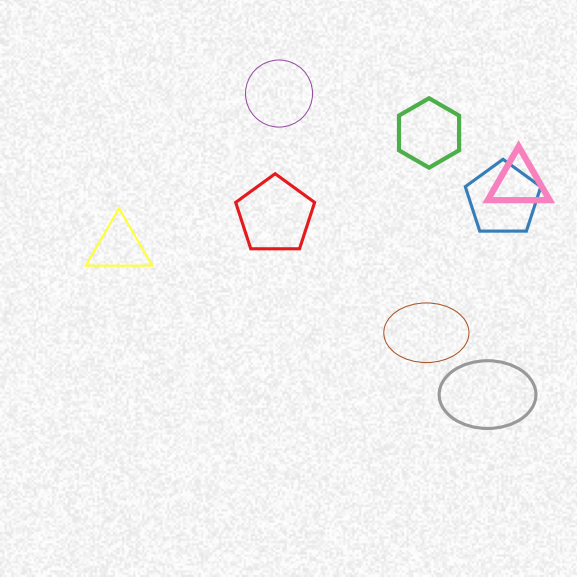[{"shape": "pentagon", "thickness": 1.5, "radius": 0.36, "center": [0.476, 0.626]}, {"shape": "pentagon", "thickness": 1.5, "radius": 0.34, "center": [0.871, 0.655]}, {"shape": "hexagon", "thickness": 2, "radius": 0.3, "center": [0.743, 0.769]}, {"shape": "circle", "thickness": 0.5, "radius": 0.29, "center": [0.483, 0.837]}, {"shape": "triangle", "thickness": 1, "radius": 0.33, "center": [0.206, 0.572]}, {"shape": "oval", "thickness": 0.5, "radius": 0.37, "center": [0.738, 0.423]}, {"shape": "triangle", "thickness": 3, "radius": 0.31, "center": [0.898, 0.683]}, {"shape": "oval", "thickness": 1.5, "radius": 0.42, "center": [0.844, 0.316]}]